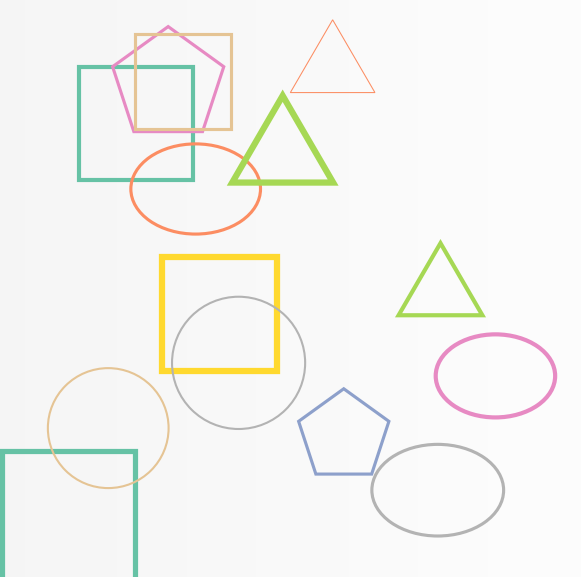[{"shape": "square", "thickness": 2, "radius": 0.49, "center": [0.234, 0.786]}, {"shape": "square", "thickness": 2.5, "radius": 0.57, "center": [0.118, 0.104]}, {"shape": "oval", "thickness": 1.5, "radius": 0.56, "center": [0.337, 0.672]}, {"shape": "triangle", "thickness": 0.5, "radius": 0.42, "center": [0.572, 0.881]}, {"shape": "pentagon", "thickness": 1.5, "radius": 0.41, "center": [0.591, 0.244]}, {"shape": "pentagon", "thickness": 1.5, "radius": 0.5, "center": [0.289, 0.853]}, {"shape": "oval", "thickness": 2, "radius": 0.51, "center": [0.852, 0.348]}, {"shape": "triangle", "thickness": 2, "radius": 0.42, "center": [0.758, 0.495]}, {"shape": "triangle", "thickness": 3, "radius": 0.5, "center": [0.486, 0.733]}, {"shape": "square", "thickness": 3, "radius": 0.49, "center": [0.377, 0.456]}, {"shape": "circle", "thickness": 1, "radius": 0.52, "center": [0.186, 0.258]}, {"shape": "square", "thickness": 1.5, "radius": 0.41, "center": [0.314, 0.859]}, {"shape": "oval", "thickness": 1.5, "radius": 0.57, "center": [0.753, 0.15]}, {"shape": "circle", "thickness": 1, "radius": 0.57, "center": [0.41, 0.371]}]